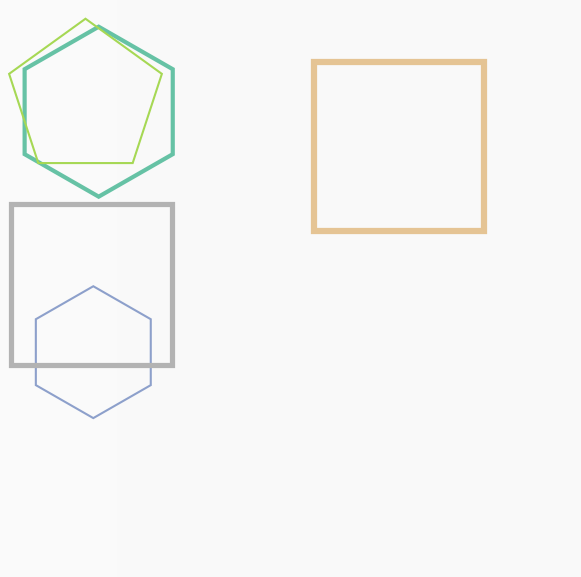[{"shape": "hexagon", "thickness": 2, "radius": 0.74, "center": [0.17, 0.806]}, {"shape": "hexagon", "thickness": 1, "radius": 0.57, "center": [0.161, 0.389]}, {"shape": "pentagon", "thickness": 1, "radius": 0.69, "center": [0.147, 0.829]}, {"shape": "square", "thickness": 3, "radius": 0.73, "center": [0.686, 0.745]}, {"shape": "square", "thickness": 2.5, "radius": 0.7, "center": [0.157, 0.506]}]